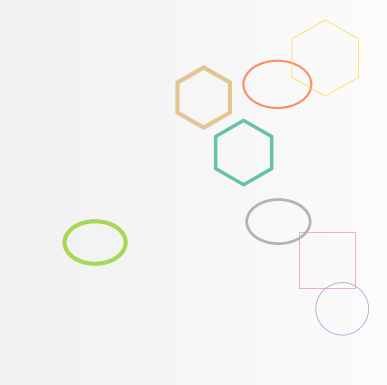[{"shape": "hexagon", "thickness": 2.5, "radius": 0.42, "center": [0.629, 0.604]}, {"shape": "oval", "thickness": 1.5, "radius": 0.44, "center": [0.716, 0.781]}, {"shape": "circle", "thickness": 0.5, "radius": 0.34, "center": [0.883, 0.198]}, {"shape": "square", "thickness": 0.5, "radius": 0.36, "center": [0.845, 0.325]}, {"shape": "oval", "thickness": 3, "radius": 0.39, "center": [0.245, 0.37]}, {"shape": "hexagon", "thickness": 0.5, "radius": 0.5, "center": [0.839, 0.849]}, {"shape": "hexagon", "thickness": 3, "radius": 0.39, "center": [0.526, 0.747]}, {"shape": "oval", "thickness": 2, "radius": 0.41, "center": [0.718, 0.424]}]